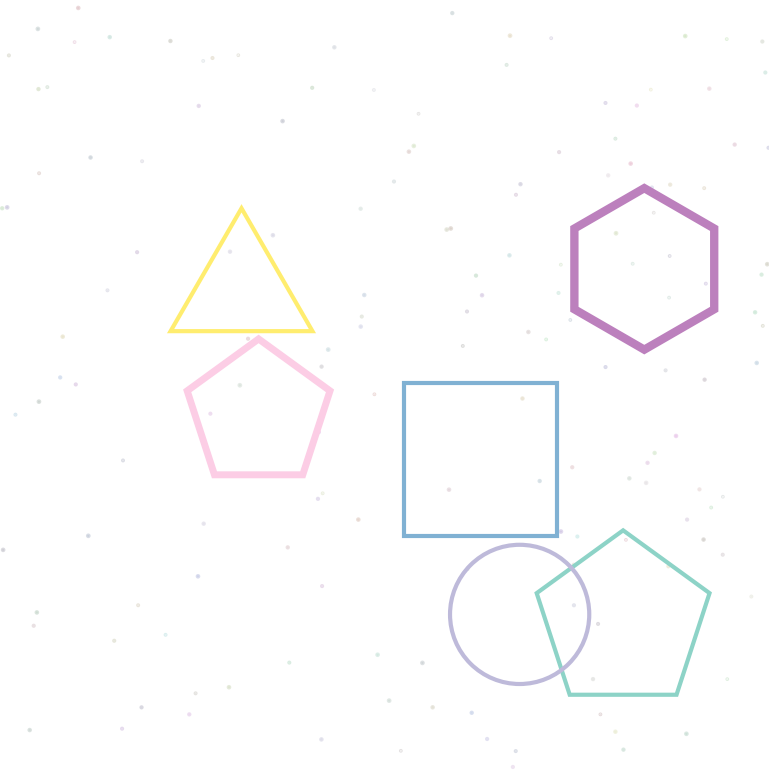[{"shape": "pentagon", "thickness": 1.5, "radius": 0.59, "center": [0.809, 0.193]}, {"shape": "circle", "thickness": 1.5, "radius": 0.45, "center": [0.675, 0.202]}, {"shape": "square", "thickness": 1.5, "radius": 0.5, "center": [0.623, 0.403]}, {"shape": "pentagon", "thickness": 2.5, "radius": 0.49, "center": [0.336, 0.462]}, {"shape": "hexagon", "thickness": 3, "radius": 0.52, "center": [0.837, 0.651]}, {"shape": "triangle", "thickness": 1.5, "radius": 0.53, "center": [0.314, 0.623]}]